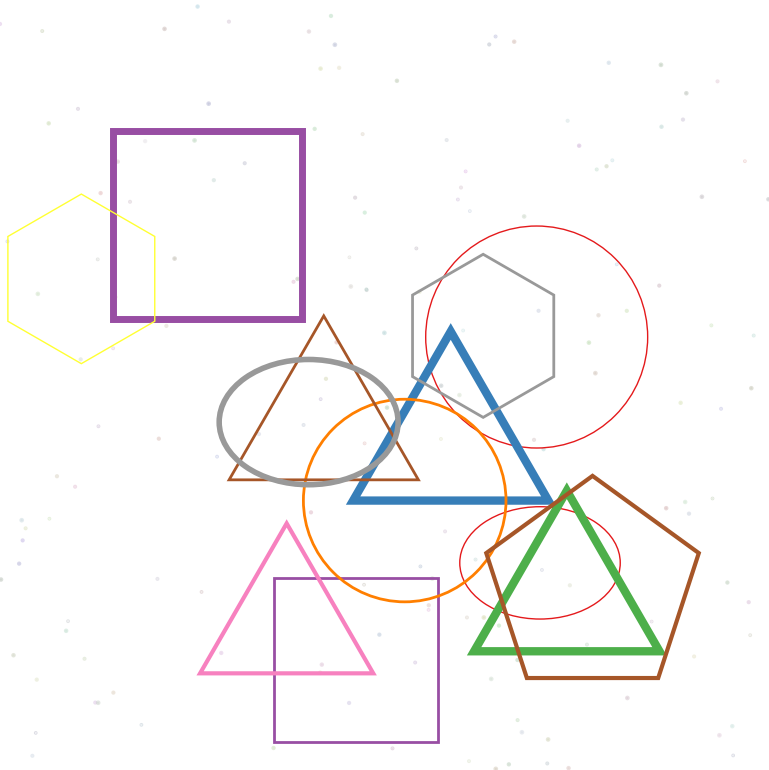[{"shape": "circle", "thickness": 0.5, "radius": 0.72, "center": [0.697, 0.562]}, {"shape": "oval", "thickness": 0.5, "radius": 0.52, "center": [0.701, 0.269]}, {"shape": "triangle", "thickness": 3, "radius": 0.73, "center": [0.585, 0.423]}, {"shape": "triangle", "thickness": 3, "radius": 0.7, "center": [0.736, 0.224]}, {"shape": "square", "thickness": 2.5, "radius": 0.61, "center": [0.269, 0.708]}, {"shape": "square", "thickness": 1, "radius": 0.53, "center": [0.462, 0.142]}, {"shape": "circle", "thickness": 1, "radius": 0.66, "center": [0.526, 0.35]}, {"shape": "hexagon", "thickness": 0.5, "radius": 0.55, "center": [0.106, 0.638]}, {"shape": "triangle", "thickness": 1, "radius": 0.71, "center": [0.42, 0.448]}, {"shape": "pentagon", "thickness": 1.5, "radius": 0.73, "center": [0.77, 0.237]}, {"shape": "triangle", "thickness": 1.5, "radius": 0.65, "center": [0.372, 0.19]}, {"shape": "hexagon", "thickness": 1, "radius": 0.53, "center": [0.627, 0.564]}, {"shape": "oval", "thickness": 2, "radius": 0.58, "center": [0.401, 0.452]}]